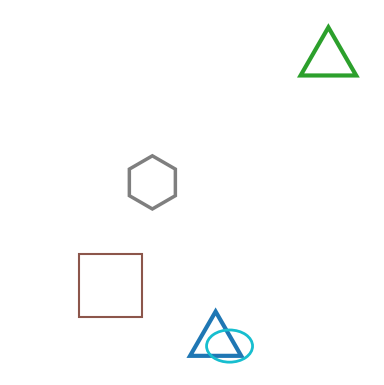[{"shape": "triangle", "thickness": 3, "radius": 0.38, "center": [0.56, 0.114]}, {"shape": "triangle", "thickness": 3, "radius": 0.42, "center": [0.853, 0.846]}, {"shape": "square", "thickness": 1.5, "radius": 0.41, "center": [0.286, 0.259]}, {"shape": "hexagon", "thickness": 2.5, "radius": 0.35, "center": [0.396, 0.526]}, {"shape": "oval", "thickness": 2, "radius": 0.3, "center": [0.596, 0.101]}]